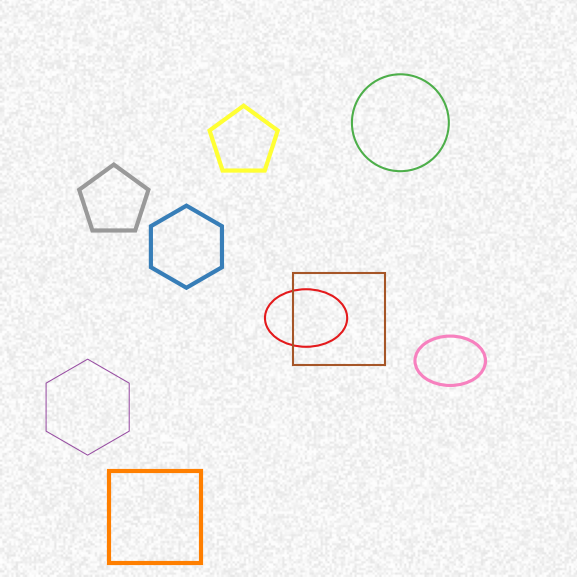[{"shape": "oval", "thickness": 1, "radius": 0.36, "center": [0.53, 0.448]}, {"shape": "hexagon", "thickness": 2, "radius": 0.36, "center": [0.323, 0.572]}, {"shape": "circle", "thickness": 1, "radius": 0.42, "center": [0.693, 0.787]}, {"shape": "hexagon", "thickness": 0.5, "radius": 0.42, "center": [0.152, 0.294]}, {"shape": "square", "thickness": 2, "radius": 0.4, "center": [0.269, 0.104]}, {"shape": "pentagon", "thickness": 2, "radius": 0.31, "center": [0.422, 0.754]}, {"shape": "square", "thickness": 1, "radius": 0.4, "center": [0.586, 0.446]}, {"shape": "oval", "thickness": 1.5, "radius": 0.31, "center": [0.78, 0.374]}, {"shape": "pentagon", "thickness": 2, "radius": 0.32, "center": [0.197, 0.651]}]